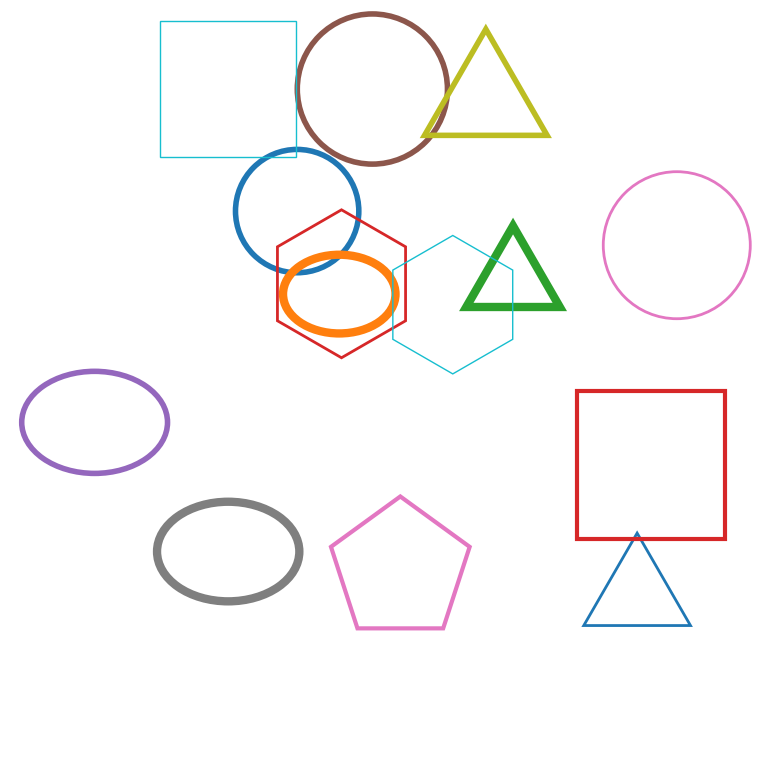[{"shape": "triangle", "thickness": 1, "radius": 0.4, "center": [0.827, 0.228]}, {"shape": "circle", "thickness": 2, "radius": 0.4, "center": [0.386, 0.726]}, {"shape": "oval", "thickness": 3, "radius": 0.37, "center": [0.441, 0.618]}, {"shape": "triangle", "thickness": 3, "radius": 0.35, "center": [0.666, 0.636]}, {"shape": "square", "thickness": 1.5, "radius": 0.48, "center": [0.846, 0.396]}, {"shape": "hexagon", "thickness": 1, "radius": 0.48, "center": [0.444, 0.631]}, {"shape": "oval", "thickness": 2, "radius": 0.47, "center": [0.123, 0.451]}, {"shape": "circle", "thickness": 2, "radius": 0.49, "center": [0.484, 0.884]}, {"shape": "circle", "thickness": 1, "radius": 0.48, "center": [0.879, 0.682]}, {"shape": "pentagon", "thickness": 1.5, "radius": 0.47, "center": [0.52, 0.261]}, {"shape": "oval", "thickness": 3, "radius": 0.46, "center": [0.296, 0.284]}, {"shape": "triangle", "thickness": 2, "radius": 0.46, "center": [0.631, 0.87]}, {"shape": "square", "thickness": 0.5, "radius": 0.44, "center": [0.296, 0.885]}, {"shape": "hexagon", "thickness": 0.5, "radius": 0.45, "center": [0.588, 0.604]}]